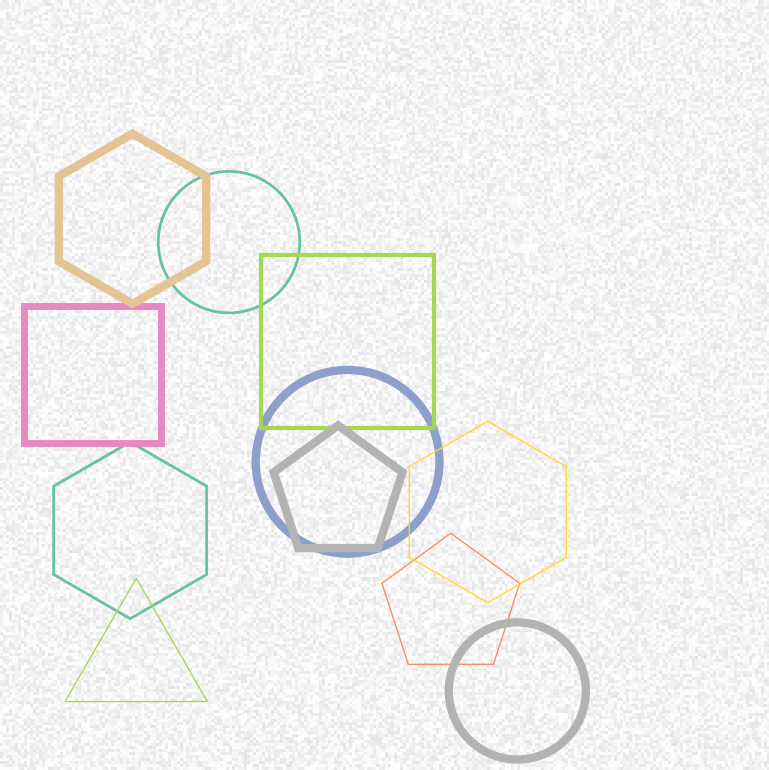[{"shape": "circle", "thickness": 1, "radius": 0.46, "center": [0.297, 0.686]}, {"shape": "hexagon", "thickness": 1, "radius": 0.57, "center": [0.169, 0.311]}, {"shape": "pentagon", "thickness": 0.5, "radius": 0.47, "center": [0.586, 0.213]}, {"shape": "circle", "thickness": 3, "radius": 0.6, "center": [0.451, 0.4]}, {"shape": "square", "thickness": 2.5, "radius": 0.45, "center": [0.12, 0.514]}, {"shape": "square", "thickness": 1.5, "radius": 0.56, "center": [0.451, 0.556]}, {"shape": "triangle", "thickness": 0.5, "radius": 0.53, "center": [0.177, 0.142]}, {"shape": "hexagon", "thickness": 0.5, "radius": 0.59, "center": [0.633, 0.335]}, {"shape": "hexagon", "thickness": 3, "radius": 0.55, "center": [0.172, 0.716]}, {"shape": "pentagon", "thickness": 3, "radius": 0.44, "center": [0.439, 0.359]}, {"shape": "circle", "thickness": 3, "radius": 0.45, "center": [0.672, 0.103]}]